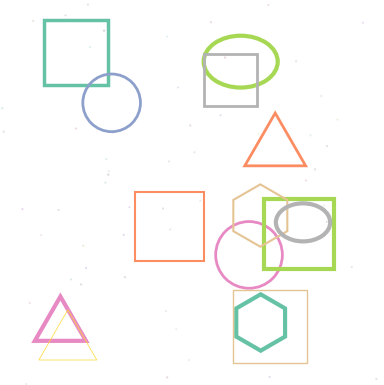[{"shape": "square", "thickness": 2.5, "radius": 0.42, "center": [0.197, 0.863]}, {"shape": "hexagon", "thickness": 3, "radius": 0.37, "center": [0.677, 0.162]}, {"shape": "square", "thickness": 1.5, "radius": 0.45, "center": [0.441, 0.412]}, {"shape": "triangle", "thickness": 2, "radius": 0.46, "center": [0.715, 0.615]}, {"shape": "circle", "thickness": 2, "radius": 0.37, "center": [0.29, 0.733]}, {"shape": "circle", "thickness": 2, "radius": 0.43, "center": [0.647, 0.338]}, {"shape": "triangle", "thickness": 3, "radius": 0.38, "center": [0.157, 0.153]}, {"shape": "oval", "thickness": 3, "radius": 0.48, "center": [0.625, 0.84]}, {"shape": "square", "thickness": 3, "radius": 0.46, "center": [0.776, 0.391]}, {"shape": "triangle", "thickness": 0.5, "radius": 0.43, "center": [0.176, 0.108]}, {"shape": "square", "thickness": 1, "radius": 0.47, "center": [0.701, 0.151]}, {"shape": "hexagon", "thickness": 1.5, "radius": 0.4, "center": [0.676, 0.44]}, {"shape": "oval", "thickness": 3, "radius": 0.35, "center": [0.787, 0.422]}, {"shape": "square", "thickness": 2, "radius": 0.34, "center": [0.598, 0.792]}]